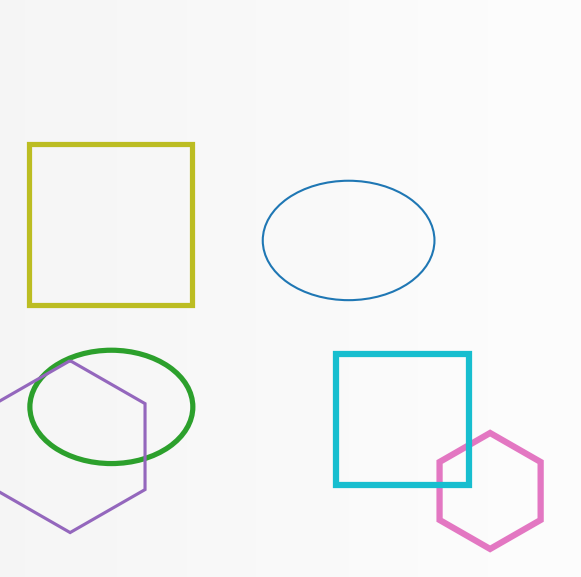[{"shape": "oval", "thickness": 1, "radius": 0.74, "center": [0.6, 0.583]}, {"shape": "oval", "thickness": 2.5, "radius": 0.7, "center": [0.192, 0.295]}, {"shape": "hexagon", "thickness": 1.5, "radius": 0.74, "center": [0.121, 0.226]}, {"shape": "hexagon", "thickness": 3, "radius": 0.5, "center": [0.843, 0.149]}, {"shape": "square", "thickness": 2.5, "radius": 0.7, "center": [0.19, 0.61]}, {"shape": "square", "thickness": 3, "radius": 0.57, "center": [0.693, 0.273]}]